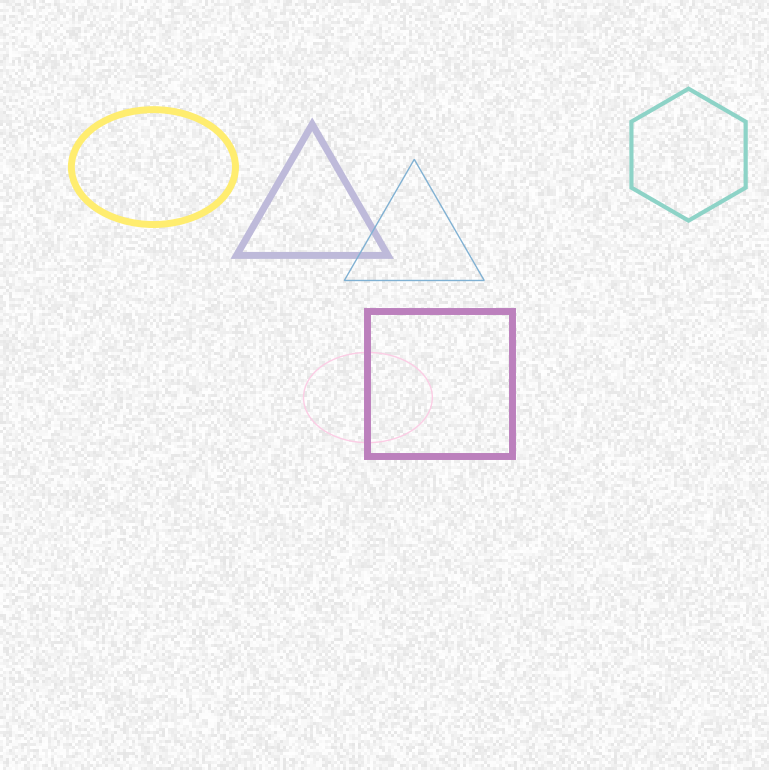[{"shape": "hexagon", "thickness": 1.5, "radius": 0.43, "center": [0.894, 0.799]}, {"shape": "triangle", "thickness": 2.5, "radius": 0.57, "center": [0.405, 0.725]}, {"shape": "triangle", "thickness": 0.5, "radius": 0.52, "center": [0.538, 0.688]}, {"shape": "oval", "thickness": 0.5, "radius": 0.42, "center": [0.478, 0.484]}, {"shape": "square", "thickness": 2.5, "radius": 0.47, "center": [0.571, 0.502]}, {"shape": "oval", "thickness": 2.5, "radius": 0.53, "center": [0.199, 0.783]}]